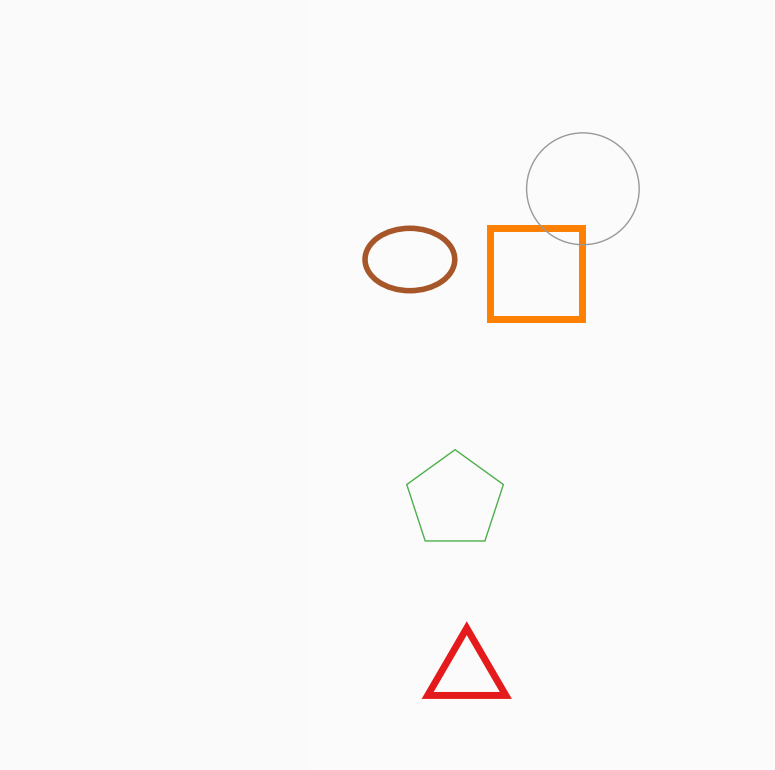[{"shape": "triangle", "thickness": 2.5, "radius": 0.29, "center": [0.602, 0.126]}, {"shape": "pentagon", "thickness": 0.5, "radius": 0.33, "center": [0.587, 0.35]}, {"shape": "square", "thickness": 2.5, "radius": 0.3, "center": [0.692, 0.645]}, {"shape": "oval", "thickness": 2, "radius": 0.29, "center": [0.529, 0.663]}, {"shape": "circle", "thickness": 0.5, "radius": 0.36, "center": [0.752, 0.755]}]